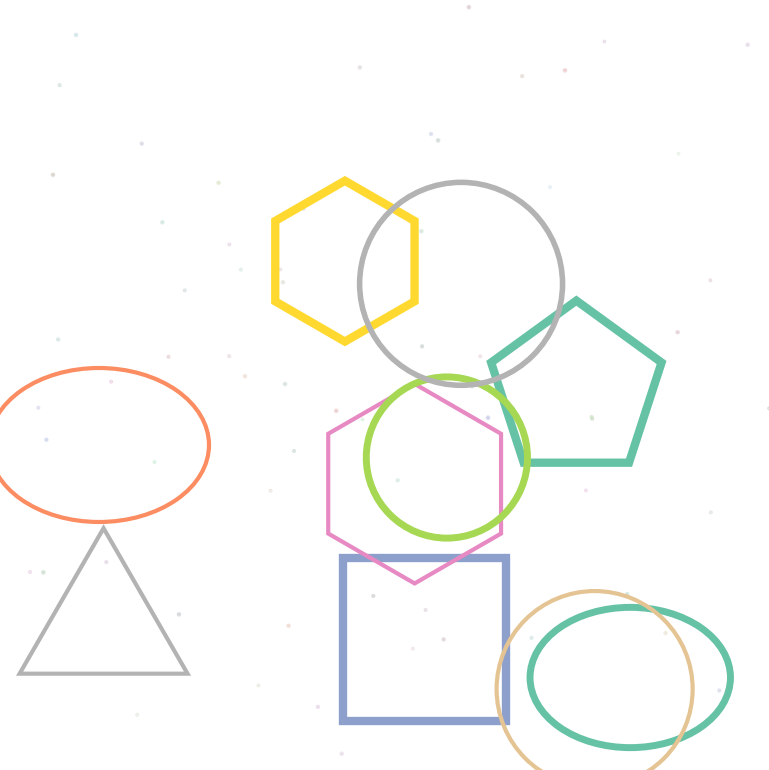[{"shape": "oval", "thickness": 2.5, "radius": 0.65, "center": [0.819, 0.12]}, {"shape": "pentagon", "thickness": 3, "radius": 0.58, "center": [0.749, 0.493]}, {"shape": "oval", "thickness": 1.5, "radius": 0.71, "center": [0.129, 0.422]}, {"shape": "square", "thickness": 3, "radius": 0.53, "center": [0.551, 0.17]}, {"shape": "hexagon", "thickness": 1.5, "radius": 0.65, "center": [0.538, 0.372]}, {"shape": "circle", "thickness": 2.5, "radius": 0.52, "center": [0.58, 0.406]}, {"shape": "hexagon", "thickness": 3, "radius": 0.52, "center": [0.448, 0.661]}, {"shape": "circle", "thickness": 1.5, "radius": 0.64, "center": [0.772, 0.105]}, {"shape": "circle", "thickness": 2, "radius": 0.66, "center": [0.599, 0.631]}, {"shape": "triangle", "thickness": 1.5, "radius": 0.63, "center": [0.134, 0.188]}]